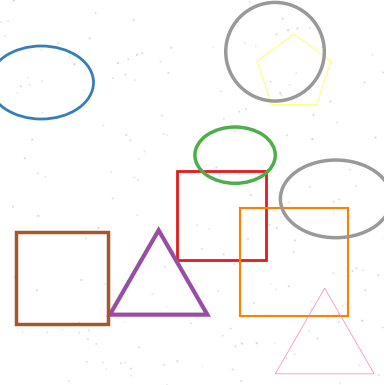[{"shape": "square", "thickness": 2, "radius": 0.58, "center": [0.575, 0.44]}, {"shape": "oval", "thickness": 2, "radius": 0.68, "center": [0.107, 0.786]}, {"shape": "oval", "thickness": 2.5, "radius": 0.52, "center": [0.611, 0.597]}, {"shape": "triangle", "thickness": 3, "radius": 0.73, "center": [0.412, 0.256]}, {"shape": "square", "thickness": 1.5, "radius": 0.7, "center": [0.765, 0.319]}, {"shape": "pentagon", "thickness": 0.5, "radius": 0.5, "center": [0.764, 0.811]}, {"shape": "square", "thickness": 2.5, "radius": 0.6, "center": [0.16, 0.278]}, {"shape": "triangle", "thickness": 0.5, "radius": 0.74, "center": [0.843, 0.103]}, {"shape": "circle", "thickness": 2.5, "radius": 0.64, "center": [0.714, 0.866]}, {"shape": "oval", "thickness": 2.5, "radius": 0.72, "center": [0.872, 0.483]}]